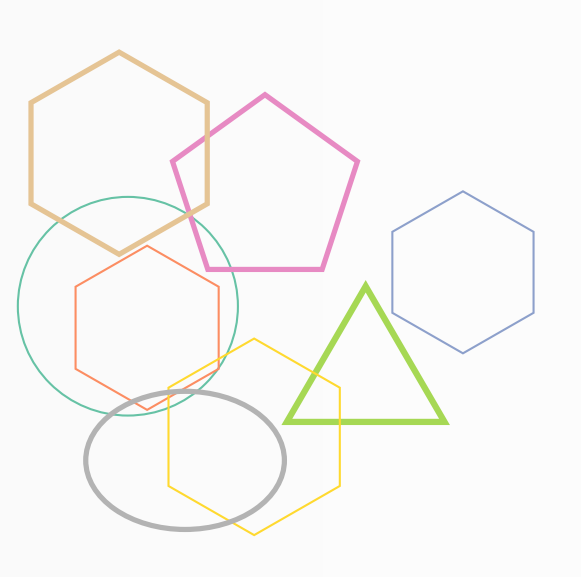[{"shape": "circle", "thickness": 1, "radius": 0.95, "center": [0.22, 0.469]}, {"shape": "hexagon", "thickness": 1, "radius": 0.71, "center": [0.253, 0.432]}, {"shape": "hexagon", "thickness": 1, "radius": 0.7, "center": [0.796, 0.528]}, {"shape": "pentagon", "thickness": 2.5, "radius": 0.84, "center": [0.456, 0.668]}, {"shape": "triangle", "thickness": 3, "radius": 0.78, "center": [0.629, 0.347]}, {"shape": "hexagon", "thickness": 1, "radius": 0.85, "center": [0.437, 0.243]}, {"shape": "hexagon", "thickness": 2.5, "radius": 0.88, "center": [0.205, 0.734]}, {"shape": "oval", "thickness": 2.5, "radius": 0.85, "center": [0.318, 0.202]}]